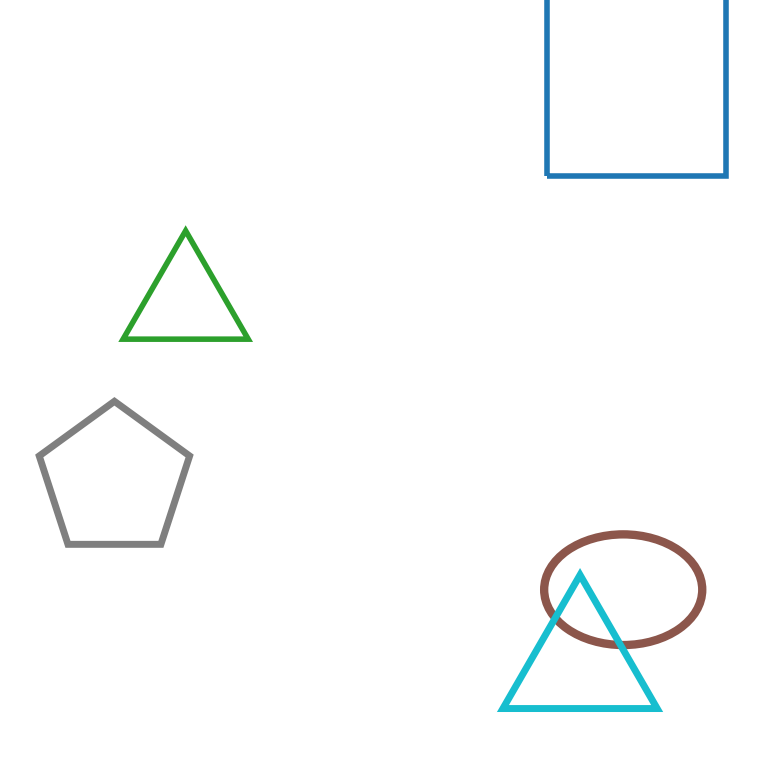[{"shape": "square", "thickness": 2, "radius": 0.58, "center": [0.827, 0.888]}, {"shape": "triangle", "thickness": 2, "radius": 0.47, "center": [0.241, 0.606]}, {"shape": "oval", "thickness": 3, "radius": 0.51, "center": [0.809, 0.234]}, {"shape": "pentagon", "thickness": 2.5, "radius": 0.51, "center": [0.149, 0.376]}, {"shape": "triangle", "thickness": 2.5, "radius": 0.58, "center": [0.753, 0.138]}]